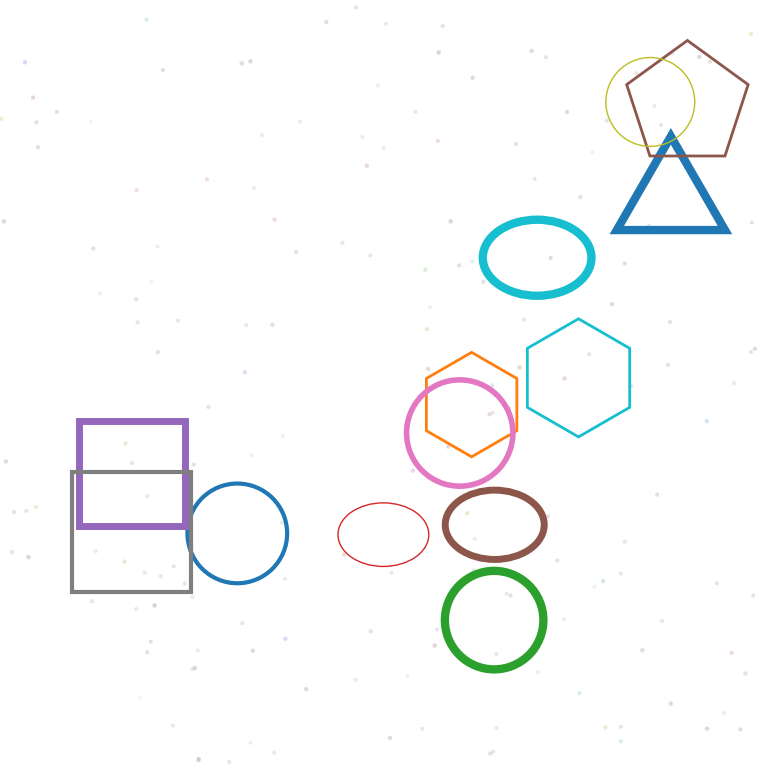[{"shape": "circle", "thickness": 1.5, "radius": 0.32, "center": [0.308, 0.307]}, {"shape": "triangle", "thickness": 3, "radius": 0.41, "center": [0.871, 0.742]}, {"shape": "hexagon", "thickness": 1, "radius": 0.34, "center": [0.612, 0.475]}, {"shape": "circle", "thickness": 3, "radius": 0.32, "center": [0.642, 0.195]}, {"shape": "oval", "thickness": 0.5, "radius": 0.29, "center": [0.498, 0.306]}, {"shape": "square", "thickness": 2.5, "radius": 0.34, "center": [0.171, 0.385]}, {"shape": "oval", "thickness": 2.5, "radius": 0.32, "center": [0.642, 0.318]}, {"shape": "pentagon", "thickness": 1, "radius": 0.41, "center": [0.893, 0.865]}, {"shape": "circle", "thickness": 2, "radius": 0.35, "center": [0.597, 0.438]}, {"shape": "square", "thickness": 1.5, "radius": 0.39, "center": [0.171, 0.309]}, {"shape": "circle", "thickness": 0.5, "radius": 0.29, "center": [0.845, 0.868]}, {"shape": "oval", "thickness": 3, "radius": 0.35, "center": [0.698, 0.665]}, {"shape": "hexagon", "thickness": 1, "radius": 0.38, "center": [0.751, 0.509]}]